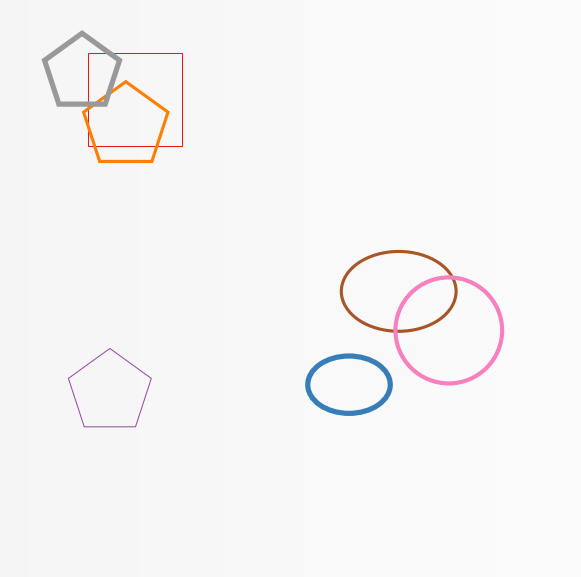[{"shape": "square", "thickness": 0.5, "radius": 0.4, "center": [0.232, 0.826]}, {"shape": "oval", "thickness": 2.5, "radius": 0.35, "center": [0.6, 0.333]}, {"shape": "pentagon", "thickness": 0.5, "radius": 0.38, "center": [0.189, 0.321]}, {"shape": "pentagon", "thickness": 1.5, "radius": 0.38, "center": [0.216, 0.781]}, {"shape": "oval", "thickness": 1.5, "radius": 0.49, "center": [0.686, 0.495]}, {"shape": "circle", "thickness": 2, "radius": 0.46, "center": [0.772, 0.427]}, {"shape": "pentagon", "thickness": 2.5, "radius": 0.34, "center": [0.141, 0.874]}]